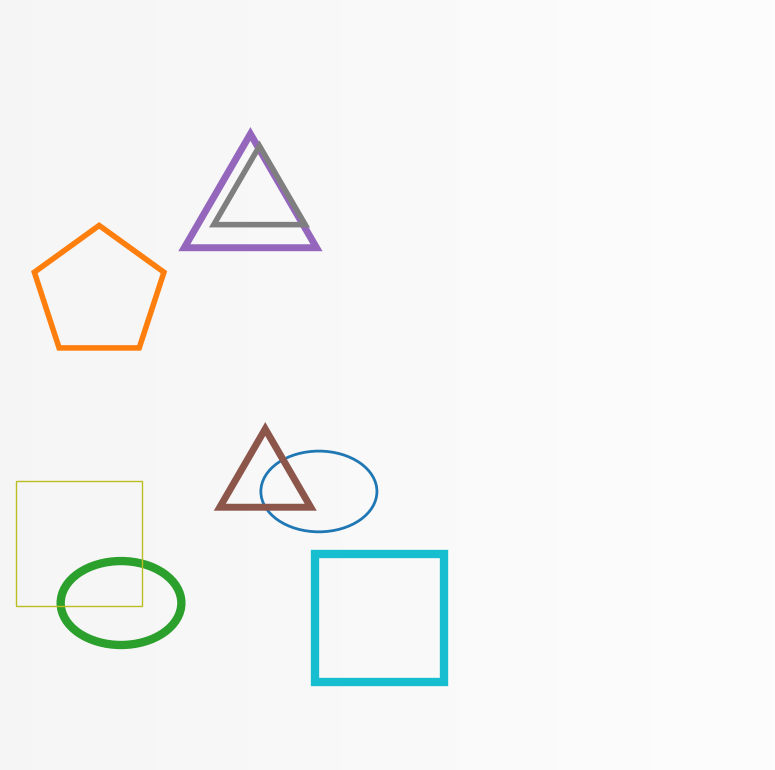[{"shape": "oval", "thickness": 1, "radius": 0.37, "center": [0.411, 0.362]}, {"shape": "pentagon", "thickness": 2, "radius": 0.44, "center": [0.128, 0.619]}, {"shape": "oval", "thickness": 3, "radius": 0.39, "center": [0.156, 0.217]}, {"shape": "triangle", "thickness": 2.5, "radius": 0.49, "center": [0.323, 0.728]}, {"shape": "triangle", "thickness": 2.5, "radius": 0.34, "center": [0.342, 0.375]}, {"shape": "triangle", "thickness": 2, "radius": 0.34, "center": [0.335, 0.742]}, {"shape": "square", "thickness": 0.5, "radius": 0.41, "center": [0.102, 0.294]}, {"shape": "square", "thickness": 3, "radius": 0.42, "center": [0.49, 0.198]}]